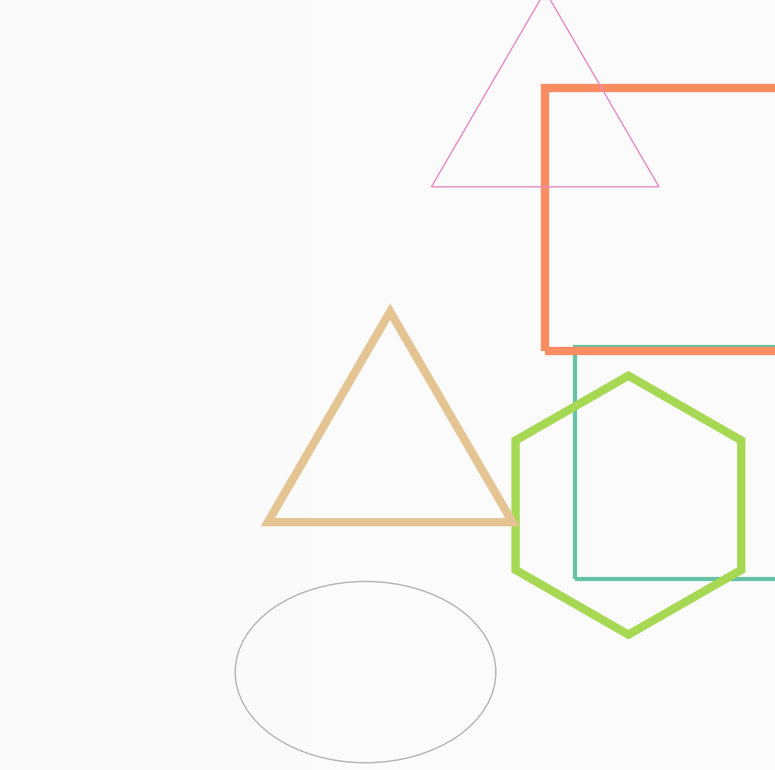[{"shape": "square", "thickness": 1.5, "radius": 0.75, "center": [0.893, 0.399]}, {"shape": "square", "thickness": 3, "radius": 0.85, "center": [0.874, 0.715]}, {"shape": "triangle", "thickness": 0.5, "radius": 0.85, "center": [0.704, 0.842]}, {"shape": "hexagon", "thickness": 3, "radius": 0.84, "center": [0.811, 0.344]}, {"shape": "triangle", "thickness": 3, "radius": 0.91, "center": [0.503, 0.413]}, {"shape": "oval", "thickness": 0.5, "radius": 0.84, "center": [0.472, 0.127]}]